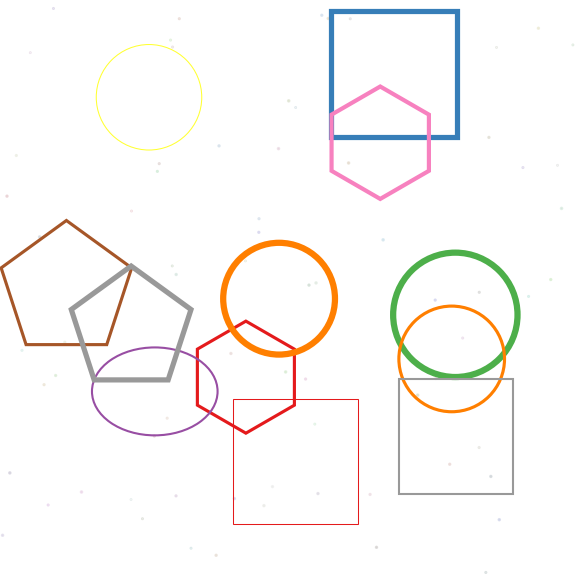[{"shape": "square", "thickness": 0.5, "radius": 0.54, "center": [0.512, 0.2]}, {"shape": "hexagon", "thickness": 1.5, "radius": 0.48, "center": [0.426, 0.346]}, {"shape": "square", "thickness": 2.5, "radius": 0.55, "center": [0.682, 0.871]}, {"shape": "circle", "thickness": 3, "radius": 0.54, "center": [0.788, 0.454]}, {"shape": "oval", "thickness": 1, "radius": 0.54, "center": [0.268, 0.321]}, {"shape": "circle", "thickness": 1.5, "radius": 0.46, "center": [0.782, 0.378]}, {"shape": "circle", "thickness": 3, "radius": 0.48, "center": [0.483, 0.482]}, {"shape": "circle", "thickness": 0.5, "radius": 0.46, "center": [0.258, 0.831]}, {"shape": "pentagon", "thickness": 1.5, "radius": 0.59, "center": [0.115, 0.499]}, {"shape": "hexagon", "thickness": 2, "radius": 0.49, "center": [0.658, 0.752]}, {"shape": "pentagon", "thickness": 2.5, "radius": 0.54, "center": [0.227, 0.429]}, {"shape": "square", "thickness": 1, "radius": 0.5, "center": [0.789, 0.243]}]